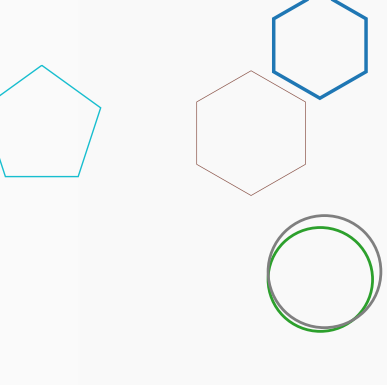[{"shape": "hexagon", "thickness": 2.5, "radius": 0.69, "center": [0.825, 0.882]}, {"shape": "circle", "thickness": 2, "radius": 0.67, "center": [0.827, 0.274]}, {"shape": "hexagon", "thickness": 0.5, "radius": 0.81, "center": [0.648, 0.654]}, {"shape": "circle", "thickness": 2, "radius": 0.73, "center": [0.837, 0.294]}, {"shape": "pentagon", "thickness": 1, "radius": 0.8, "center": [0.108, 0.671]}]